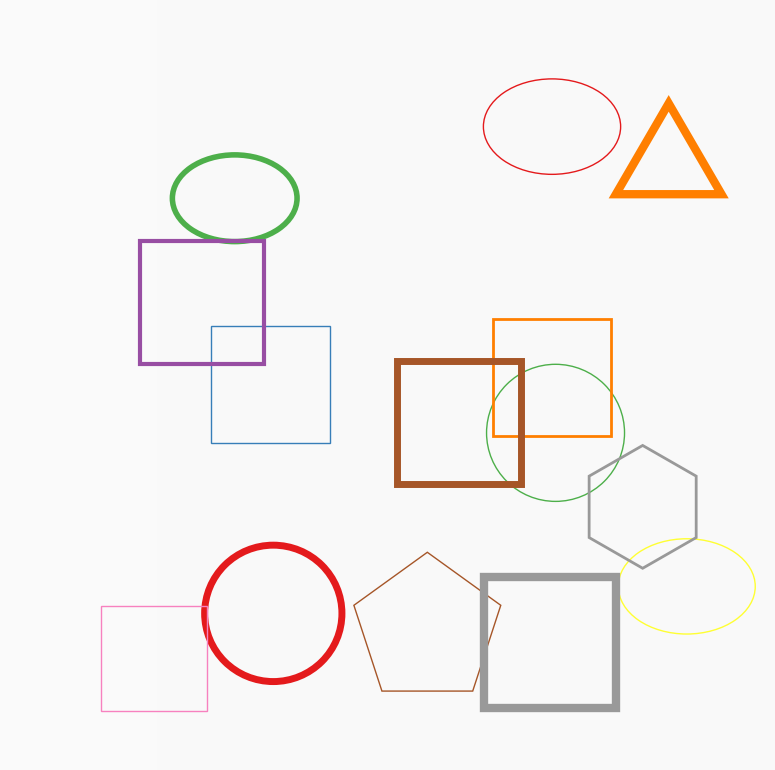[{"shape": "oval", "thickness": 0.5, "radius": 0.44, "center": [0.712, 0.836]}, {"shape": "circle", "thickness": 2.5, "radius": 0.44, "center": [0.353, 0.203]}, {"shape": "square", "thickness": 0.5, "radius": 0.38, "center": [0.349, 0.5]}, {"shape": "oval", "thickness": 2, "radius": 0.4, "center": [0.303, 0.743]}, {"shape": "circle", "thickness": 0.5, "radius": 0.45, "center": [0.717, 0.438]}, {"shape": "square", "thickness": 1.5, "radius": 0.4, "center": [0.261, 0.607]}, {"shape": "square", "thickness": 1, "radius": 0.38, "center": [0.712, 0.51]}, {"shape": "triangle", "thickness": 3, "radius": 0.39, "center": [0.863, 0.787]}, {"shape": "oval", "thickness": 0.5, "radius": 0.44, "center": [0.886, 0.238]}, {"shape": "square", "thickness": 2.5, "radius": 0.4, "center": [0.592, 0.451]}, {"shape": "pentagon", "thickness": 0.5, "radius": 0.5, "center": [0.551, 0.183]}, {"shape": "square", "thickness": 0.5, "radius": 0.34, "center": [0.199, 0.145]}, {"shape": "hexagon", "thickness": 1, "radius": 0.4, "center": [0.829, 0.342]}, {"shape": "square", "thickness": 3, "radius": 0.43, "center": [0.709, 0.165]}]